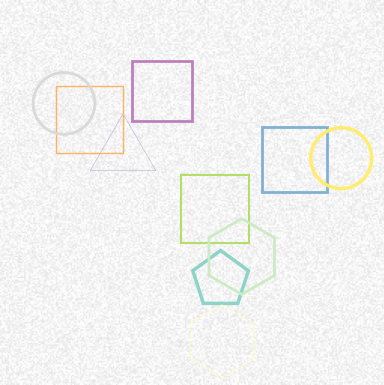[{"shape": "pentagon", "thickness": 2.5, "radius": 0.38, "center": [0.573, 0.273]}, {"shape": "hexagon", "thickness": 0.5, "radius": 0.47, "center": [0.576, 0.114]}, {"shape": "triangle", "thickness": 0.5, "radius": 0.49, "center": [0.32, 0.606]}, {"shape": "square", "thickness": 2, "radius": 0.42, "center": [0.765, 0.586]}, {"shape": "square", "thickness": 1, "radius": 0.43, "center": [0.232, 0.69]}, {"shape": "square", "thickness": 1.5, "radius": 0.44, "center": [0.559, 0.457]}, {"shape": "circle", "thickness": 2, "radius": 0.4, "center": [0.166, 0.731]}, {"shape": "square", "thickness": 2, "radius": 0.39, "center": [0.42, 0.764]}, {"shape": "hexagon", "thickness": 2, "radius": 0.49, "center": [0.628, 0.334]}, {"shape": "circle", "thickness": 2.5, "radius": 0.4, "center": [0.886, 0.589]}]